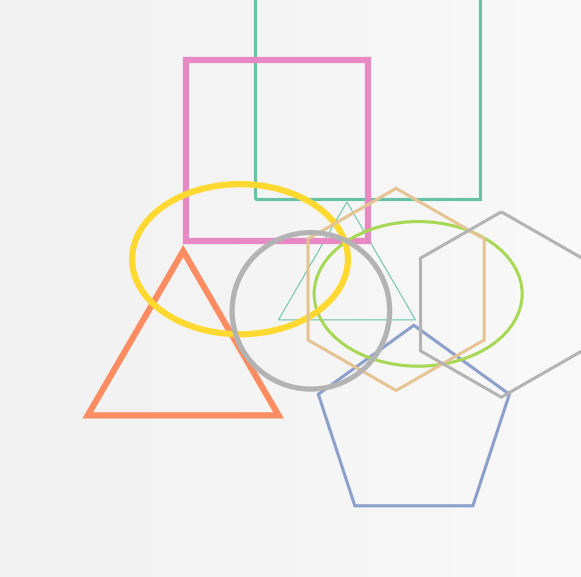[{"shape": "triangle", "thickness": 0.5, "radius": 0.68, "center": [0.597, 0.513]}, {"shape": "square", "thickness": 1.5, "radius": 0.97, "center": [0.633, 0.848]}, {"shape": "triangle", "thickness": 3, "radius": 0.95, "center": [0.315, 0.375]}, {"shape": "pentagon", "thickness": 1.5, "radius": 0.86, "center": [0.712, 0.263]}, {"shape": "square", "thickness": 3, "radius": 0.78, "center": [0.477, 0.739]}, {"shape": "oval", "thickness": 1.5, "radius": 0.89, "center": [0.719, 0.49]}, {"shape": "oval", "thickness": 3, "radius": 0.93, "center": [0.413, 0.55]}, {"shape": "hexagon", "thickness": 1.5, "radius": 0.87, "center": [0.682, 0.498]}, {"shape": "hexagon", "thickness": 1.5, "radius": 0.8, "center": [0.862, 0.472]}, {"shape": "circle", "thickness": 2.5, "radius": 0.68, "center": [0.535, 0.461]}]